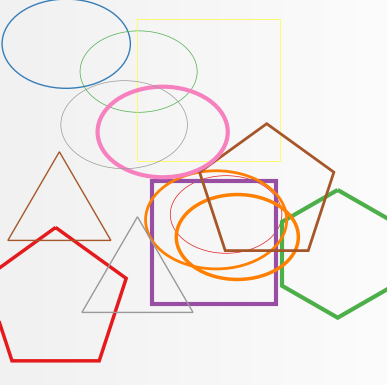[{"shape": "pentagon", "thickness": 2.5, "radius": 0.96, "center": [0.143, 0.218]}, {"shape": "oval", "thickness": 0.5, "radius": 0.72, "center": [0.583, 0.443]}, {"shape": "oval", "thickness": 1, "radius": 0.83, "center": [0.171, 0.886]}, {"shape": "hexagon", "thickness": 3, "radius": 0.83, "center": [0.871, 0.341]}, {"shape": "oval", "thickness": 0.5, "radius": 0.76, "center": [0.358, 0.814]}, {"shape": "square", "thickness": 3, "radius": 0.8, "center": [0.552, 0.369]}, {"shape": "oval", "thickness": 2.5, "radius": 0.79, "center": [0.612, 0.384]}, {"shape": "oval", "thickness": 2, "radius": 0.91, "center": [0.558, 0.429]}, {"shape": "square", "thickness": 0.5, "radius": 0.92, "center": [0.538, 0.767]}, {"shape": "triangle", "thickness": 1, "radius": 0.77, "center": [0.153, 0.452]}, {"shape": "pentagon", "thickness": 2, "radius": 0.91, "center": [0.688, 0.496]}, {"shape": "oval", "thickness": 3, "radius": 0.84, "center": [0.42, 0.657]}, {"shape": "triangle", "thickness": 1, "radius": 0.83, "center": [0.355, 0.271]}, {"shape": "oval", "thickness": 0.5, "radius": 0.82, "center": [0.32, 0.676]}]